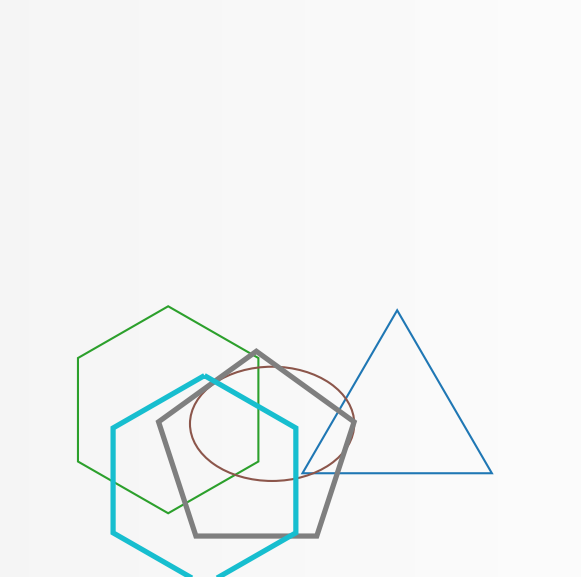[{"shape": "triangle", "thickness": 1, "radius": 0.94, "center": [0.683, 0.274]}, {"shape": "hexagon", "thickness": 1, "radius": 0.9, "center": [0.289, 0.29]}, {"shape": "oval", "thickness": 1, "radius": 0.71, "center": [0.468, 0.265]}, {"shape": "pentagon", "thickness": 2.5, "radius": 0.88, "center": [0.441, 0.214]}, {"shape": "hexagon", "thickness": 2.5, "radius": 0.91, "center": [0.352, 0.167]}]